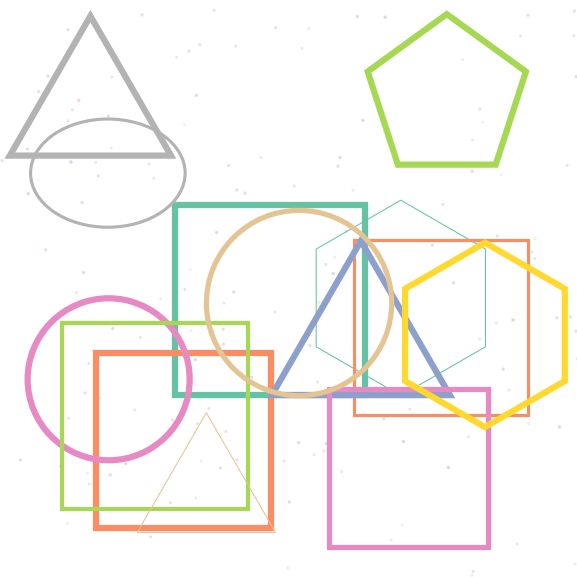[{"shape": "square", "thickness": 3, "radius": 0.82, "center": [0.468, 0.479]}, {"shape": "hexagon", "thickness": 0.5, "radius": 0.85, "center": [0.694, 0.483]}, {"shape": "square", "thickness": 1.5, "radius": 0.75, "center": [0.763, 0.432]}, {"shape": "square", "thickness": 3, "radius": 0.76, "center": [0.318, 0.236]}, {"shape": "triangle", "thickness": 3, "radius": 0.89, "center": [0.625, 0.404]}, {"shape": "circle", "thickness": 3, "radius": 0.7, "center": [0.188, 0.342]}, {"shape": "square", "thickness": 2.5, "radius": 0.69, "center": [0.707, 0.189]}, {"shape": "pentagon", "thickness": 3, "radius": 0.72, "center": [0.774, 0.831]}, {"shape": "square", "thickness": 2, "radius": 0.81, "center": [0.268, 0.279]}, {"shape": "hexagon", "thickness": 3, "radius": 0.8, "center": [0.84, 0.419]}, {"shape": "circle", "thickness": 2.5, "radius": 0.8, "center": [0.518, 0.474]}, {"shape": "triangle", "thickness": 0.5, "radius": 0.69, "center": [0.357, 0.146]}, {"shape": "triangle", "thickness": 3, "radius": 0.81, "center": [0.157, 0.81]}, {"shape": "oval", "thickness": 1.5, "radius": 0.67, "center": [0.187, 0.699]}]